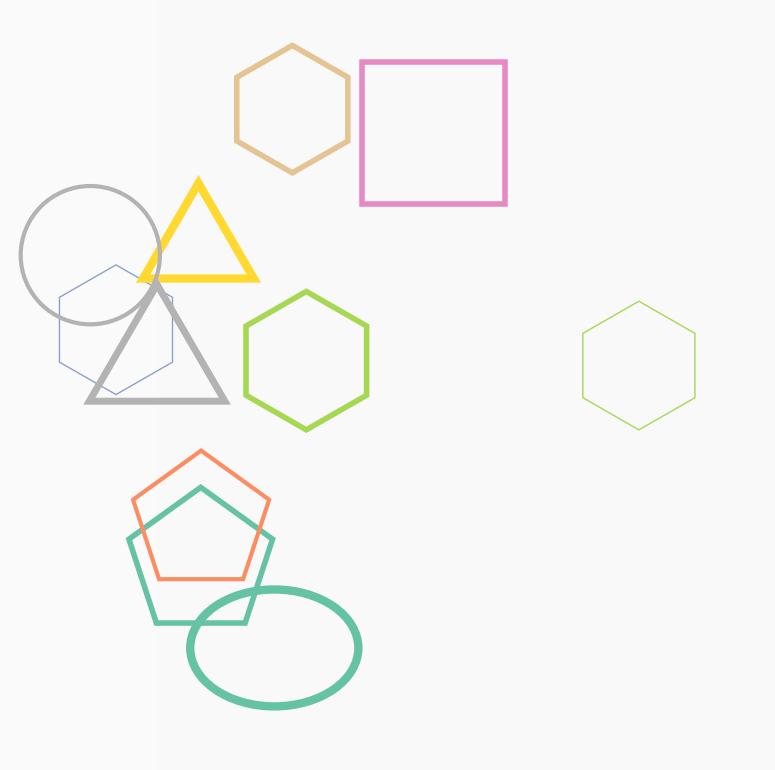[{"shape": "pentagon", "thickness": 2, "radius": 0.49, "center": [0.259, 0.27]}, {"shape": "oval", "thickness": 3, "radius": 0.54, "center": [0.354, 0.159]}, {"shape": "pentagon", "thickness": 1.5, "radius": 0.46, "center": [0.259, 0.323]}, {"shape": "hexagon", "thickness": 0.5, "radius": 0.42, "center": [0.15, 0.572]}, {"shape": "square", "thickness": 2, "radius": 0.46, "center": [0.56, 0.827]}, {"shape": "hexagon", "thickness": 0.5, "radius": 0.42, "center": [0.824, 0.525]}, {"shape": "hexagon", "thickness": 2, "radius": 0.45, "center": [0.395, 0.532]}, {"shape": "triangle", "thickness": 3, "radius": 0.41, "center": [0.256, 0.68]}, {"shape": "hexagon", "thickness": 2, "radius": 0.41, "center": [0.377, 0.858]}, {"shape": "triangle", "thickness": 2.5, "radius": 0.5, "center": [0.203, 0.529]}, {"shape": "circle", "thickness": 1.5, "radius": 0.45, "center": [0.117, 0.669]}]